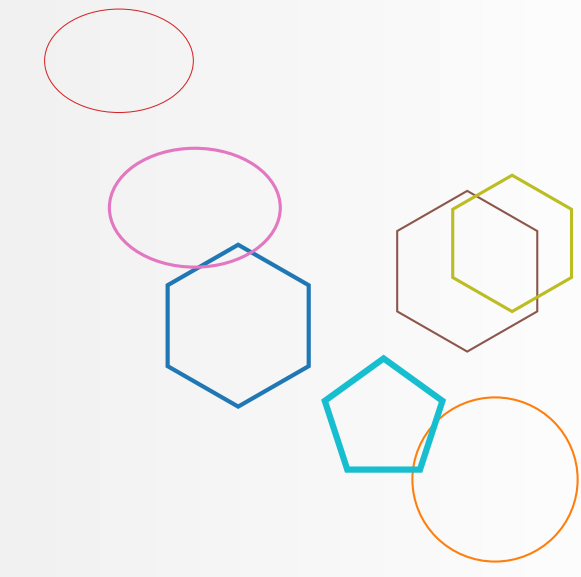[{"shape": "hexagon", "thickness": 2, "radius": 0.7, "center": [0.41, 0.435]}, {"shape": "circle", "thickness": 1, "radius": 0.71, "center": [0.852, 0.169]}, {"shape": "oval", "thickness": 0.5, "radius": 0.64, "center": [0.205, 0.894]}, {"shape": "hexagon", "thickness": 1, "radius": 0.7, "center": [0.804, 0.529]}, {"shape": "oval", "thickness": 1.5, "radius": 0.74, "center": [0.335, 0.639]}, {"shape": "hexagon", "thickness": 1.5, "radius": 0.59, "center": [0.881, 0.578]}, {"shape": "pentagon", "thickness": 3, "radius": 0.53, "center": [0.66, 0.272]}]